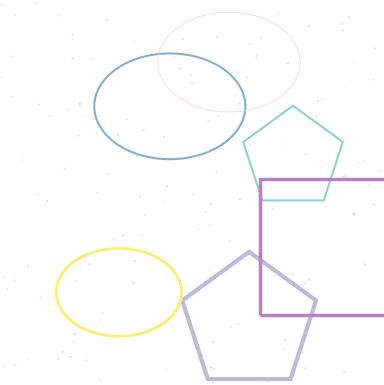[{"shape": "pentagon", "thickness": 1.5, "radius": 0.68, "center": [0.761, 0.589]}, {"shape": "pentagon", "thickness": 3, "radius": 0.91, "center": [0.647, 0.163]}, {"shape": "oval", "thickness": 1.5, "radius": 0.98, "center": [0.441, 0.724]}, {"shape": "oval", "thickness": 0.5, "radius": 0.93, "center": [0.595, 0.839]}, {"shape": "square", "thickness": 2.5, "radius": 0.88, "center": [0.852, 0.359]}, {"shape": "oval", "thickness": 2, "radius": 0.81, "center": [0.309, 0.241]}]